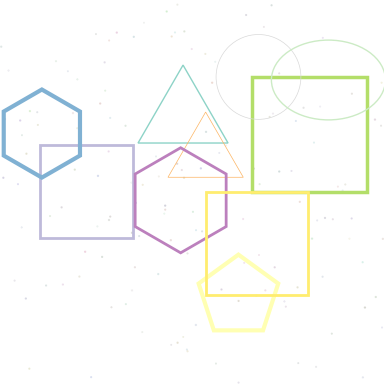[{"shape": "triangle", "thickness": 1, "radius": 0.67, "center": [0.475, 0.696]}, {"shape": "pentagon", "thickness": 3, "radius": 0.54, "center": [0.619, 0.23]}, {"shape": "square", "thickness": 2, "radius": 0.6, "center": [0.224, 0.502]}, {"shape": "hexagon", "thickness": 3, "radius": 0.57, "center": [0.109, 0.653]}, {"shape": "triangle", "thickness": 0.5, "radius": 0.56, "center": [0.534, 0.596]}, {"shape": "square", "thickness": 2.5, "radius": 0.75, "center": [0.804, 0.651]}, {"shape": "circle", "thickness": 0.5, "radius": 0.55, "center": [0.671, 0.8]}, {"shape": "hexagon", "thickness": 2, "radius": 0.68, "center": [0.469, 0.48]}, {"shape": "oval", "thickness": 1, "radius": 0.74, "center": [0.853, 0.792]}, {"shape": "square", "thickness": 2, "radius": 0.67, "center": [0.667, 0.369]}]